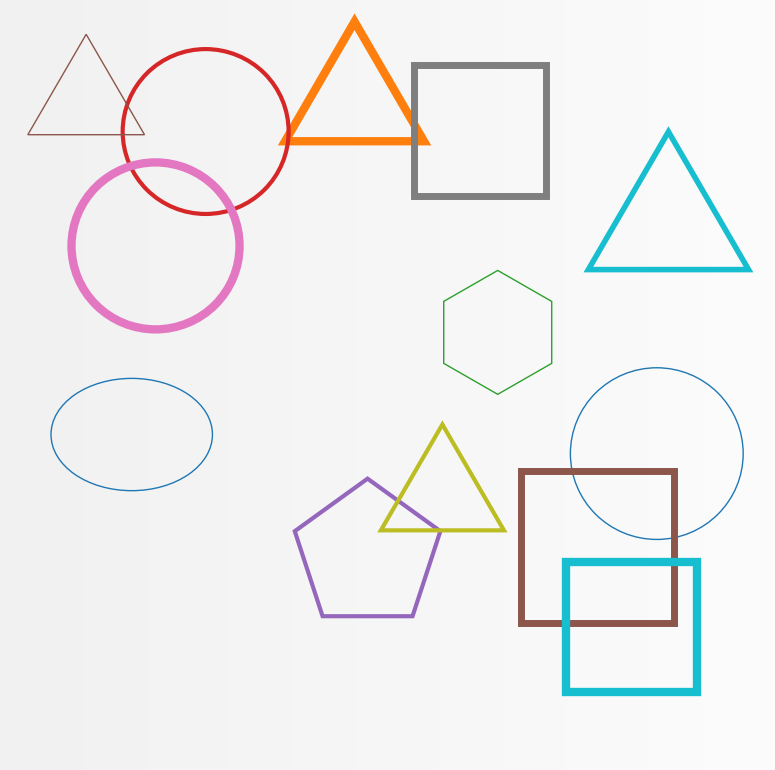[{"shape": "oval", "thickness": 0.5, "radius": 0.52, "center": [0.17, 0.436]}, {"shape": "circle", "thickness": 0.5, "radius": 0.56, "center": [0.847, 0.411]}, {"shape": "triangle", "thickness": 3, "radius": 0.52, "center": [0.457, 0.868]}, {"shape": "hexagon", "thickness": 0.5, "radius": 0.4, "center": [0.642, 0.568]}, {"shape": "circle", "thickness": 1.5, "radius": 0.54, "center": [0.265, 0.829]}, {"shape": "pentagon", "thickness": 1.5, "radius": 0.49, "center": [0.474, 0.28]}, {"shape": "square", "thickness": 2.5, "radius": 0.49, "center": [0.771, 0.289]}, {"shape": "triangle", "thickness": 0.5, "radius": 0.43, "center": [0.111, 0.869]}, {"shape": "circle", "thickness": 3, "radius": 0.54, "center": [0.201, 0.681]}, {"shape": "square", "thickness": 2.5, "radius": 0.43, "center": [0.619, 0.83]}, {"shape": "triangle", "thickness": 1.5, "radius": 0.46, "center": [0.571, 0.357]}, {"shape": "square", "thickness": 3, "radius": 0.42, "center": [0.815, 0.186]}, {"shape": "triangle", "thickness": 2, "radius": 0.6, "center": [0.863, 0.71]}]